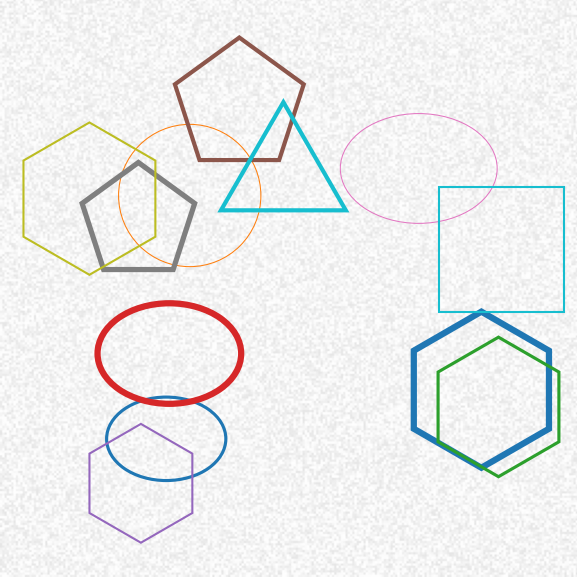[{"shape": "hexagon", "thickness": 3, "radius": 0.68, "center": [0.834, 0.324]}, {"shape": "oval", "thickness": 1.5, "radius": 0.52, "center": [0.288, 0.239]}, {"shape": "circle", "thickness": 0.5, "radius": 0.62, "center": [0.329, 0.661]}, {"shape": "hexagon", "thickness": 1.5, "radius": 0.6, "center": [0.863, 0.294]}, {"shape": "oval", "thickness": 3, "radius": 0.62, "center": [0.293, 0.387]}, {"shape": "hexagon", "thickness": 1, "radius": 0.51, "center": [0.244, 0.162]}, {"shape": "pentagon", "thickness": 2, "radius": 0.59, "center": [0.414, 0.817]}, {"shape": "oval", "thickness": 0.5, "radius": 0.68, "center": [0.725, 0.707]}, {"shape": "pentagon", "thickness": 2.5, "radius": 0.51, "center": [0.24, 0.615]}, {"shape": "hexagon", "thickness": 1, "radius": 0.66, "center": [0.155, 0.655]}, {"shape": "triangle", "thickness": 2, "radius": 0.62, "center": [0.491, 0.697]}, {"shape": "square", "thickness": 1, "radius": 0.54, "center": [0.868, 0.567]}]